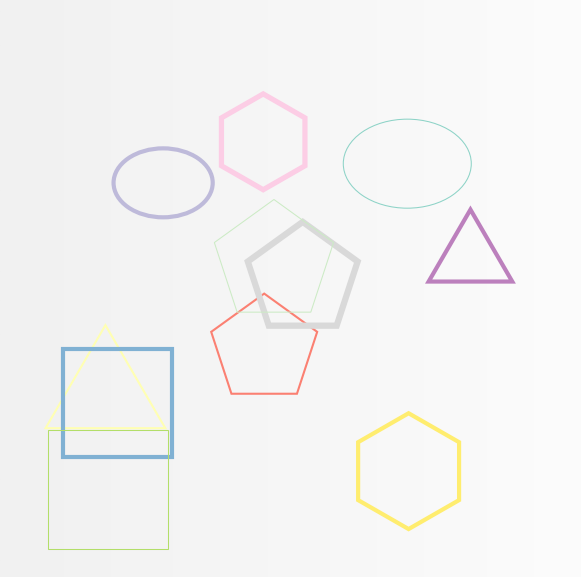[{"shape": "oval", "thickness": 0.5, "radius": 0.55, "center": [0.701, 0.716]}, {"shape": "triangle", "thickness": 1, "radius": 0.59, "center": [0.181, 0.317]}, {"shape": "oval", "thickness": 2, "radius": 0.43, "center": [0.281, 0.683]}, {"shape": "pentagon", "thickness": 1, "radius": 0.48, "center": [0.455, 0.395]}, {"shape": "square", "thickness": 2, "radius": 0.47, "center": [0.203, 0.302]}, {"shape": "square", "thickness": 0.5, "radius": 0.52, "center": [0.186, 0.152]}, {"shape": "hexagon", "thickness": 2.5, "radius": 0.41, "center": [0.453, 0.754]}, {"shape": "pentagon", "thickness": 3, "radius": 0.5, "center": [0.521, 0.516]}, {"shape": "triangle", "thickness": 2, "radius": 0.42, "center": [0.809, 0.553]}, {"shape": "pentagon", "thickness": 0.5, "radius": 0.54, "center": [0.471, 0.546]}, {"shape": "hexagon", "thickness": 2, "radius": 0.5, "center": [0.703, 0.183]}]